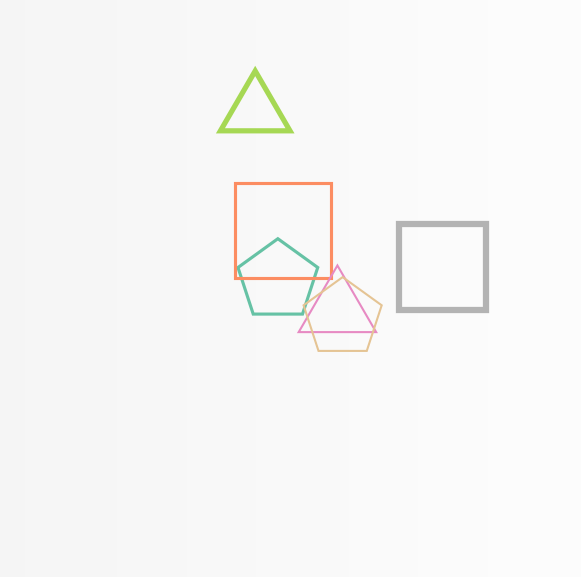[{"shape": "pentagon", "thickness": 1.5, "radius": 0.36, "center": [0.478, 0.514]}, {"shape": "square", "thickness": 1.5, "radius": 0.41, "center": [0.487, 0.6]}, {"shape": "triangle", "thickness": 1, "radius": 0.38, "center": [0.58, 0.463]}, {"shape": "triangle", "thickness": 2.5, "radius": 0.35, "center": [0.439, 0.807]}, {"shape": "pentagon", "thickness": 1, "radius": 0.35, "center": [0.589, 0.449]}, {"shape": "square", "thickness": 3, "radius": 0.37, "center": [0.762, 0.537]}]